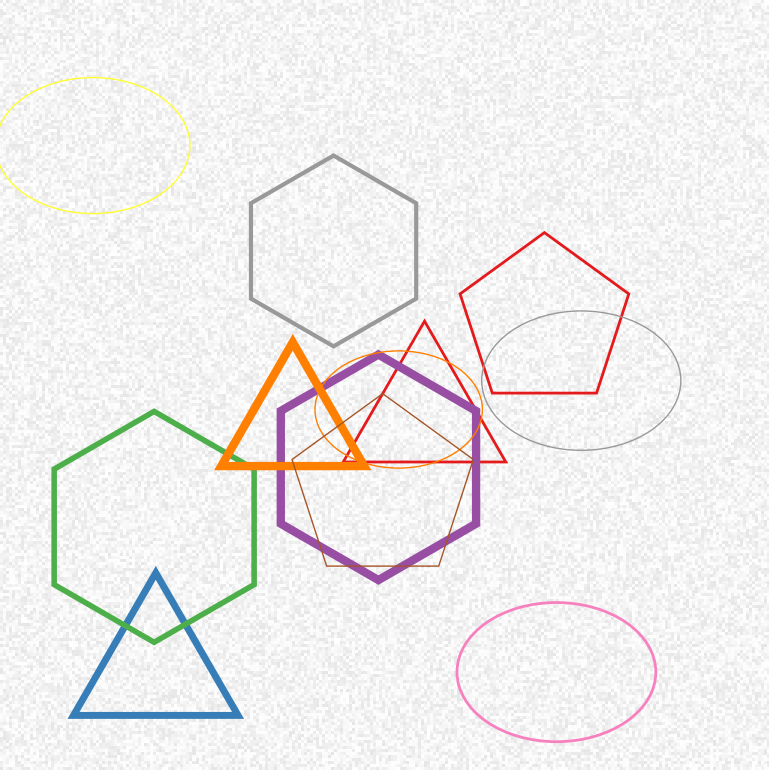[{"shape": "triangle", "thickness": 1, "radius": 0.61, "center": [0.551, 0.461]}, {"shape": "pentagon", "thickness": 1, "radius": 0.58, "center": [0.707, 0.583]}, {"shape": "triangle", "thickness": 2.5, "radius": 0.62, "center": [0.202, 0.133]}, {"shape": "hexagon", "thickness": 2, "radius": 0.75, "center": [0.2, 0.316]}, {"shape": "hexagon", "thickness": 3, "radius": 0.73, "center": [0.491, 0.393]}, {"shape": "triangle", "thickness": 3, "radius": 0.54, "center": [0.38, 0.448]}, {"shape": "oval", "thickness": 0.5, "radius": 0.54, "center": [0.518, 0.468]}, {"shape": "oval", "thickness": 0.5, "radius": 0.63, "center": [0.12, 0.811]}, {"shape": "pentagon", "thickness": 0.5, "radius": 0.62, "center": [0.497, 0.365]}, {"shape": "oval", "thickness": 1, "radius": 0.65, "center": [0.723, 0.127]}, {"shape": "oval", "thickness": 0.5, "radius": 0.65, "center": [0.755, 0.506]}, {"shape": "hexagon", "thickness": 1.5, "radius": 0.62, "center": [0.433, 0.674]}]